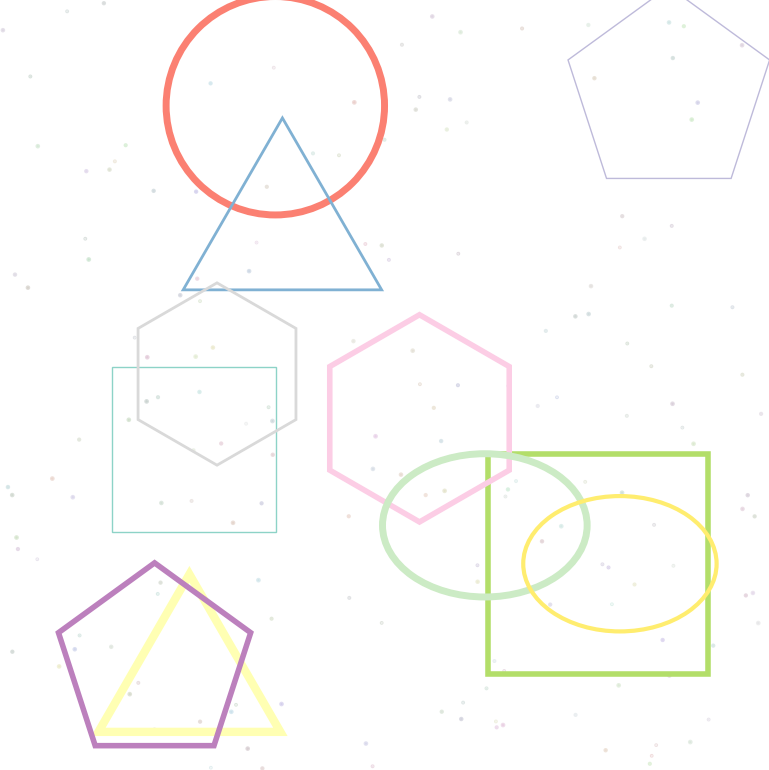[{"shape": "square", "thickness": 0.5, "radius": 0.53, "center": [0.252, 0.416]}, {"shape": "triangle", "thickness": 3, "radius": 0.68, "center": [0.246, 0.118]}, {"shape": "pentagon", "thickness": 0.5, "radius": 0.69, "center": [0.869, 0.88]}, {"shape": "circle", "thickness": 2.5, "radius": 0.71, "center": [0.358, 0.863]}, {"shape": "triangle", "thickness": 1, "radius": 0.74, "center": [0.367, 0.698]}, {"shape": "square", "thickness": 2, "radius": 0.71, "center": [0.776, 0.267]}, {"shape": "hexagon", "thickness": 2, "radius": 0.67, "center": [0.545, 0.457]}, {"shape": "hexagon", "thickness": 1, "radius": 0.59, "center": [0.282, 0.514]}, {"shape": "pentagon", "thickness": 2, "radius": 0.66, "center": [0.201, 0.138]}, {"shape": "oval", "thickness": 2.5, "radius": 0.66, "center": [0.63, 0.318]}, {"shape": "oval", "thickness": 1.5, "radius": 0.63, "center": [0.805, 0.268]}]